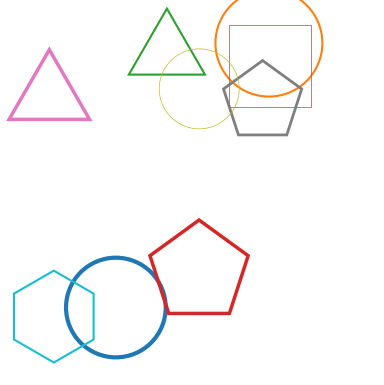[{"shape": "circle", "thickness": 3, "radius": 0.65, "center": [0.301, 0.201]}, {"shape": "circle", "thickness": 1.5, "radius": 0.69, "center": [0.698, 0.888]}, {"shape": "triangle", "thickness": 1.5, "radius": 0.57, "center": [0.434, 0.863]}, {"shape": "pentagon", "thickness": 2.5, "radius": 0.67, "center": [0.517, 0.294]}, {"shape": "square", "thickness": 0.5, "radius": 0.53, "center": [0.7, 0.829]}, {"shape": "triangle", "thickness": 2.5, "radius": 0.6, "center": [0.128, 0.75]}, {"shape": "pentagon", "thickness": 2, "radius": 0.53, "center": [0.682, 0.736]}, {"shape": "circle", "thickness": 0.5, "radius": 0.52, "center": [0.517, 0.769]}, {"shape": "hexagon", "thickness": 1.5, "radius": 0.6, "center": [0.14, 0.178]}]